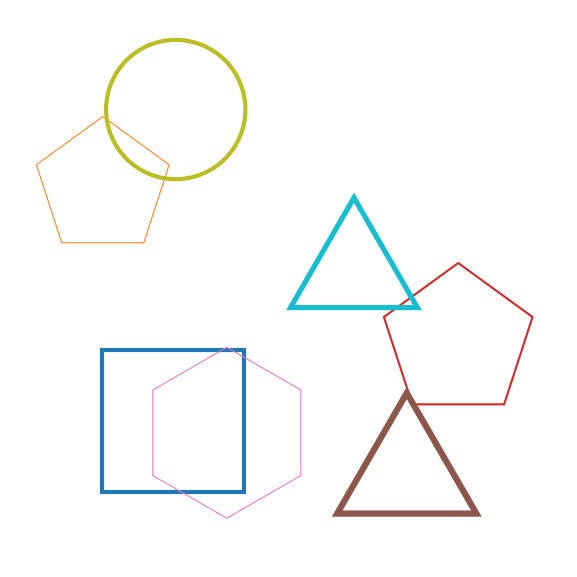[{"shape": "square", "thickness": 2, "radius": 0.62, "center": [0.299, 0.27]}, {"shape": "pentagon", "thickness": 0.5, "radius": 0.6, "center": [0.178, 0.676]}, {"shape": "pentagon", "thickness": 1, "radius": 0.68, "center": [0.793, 0.408]}, {"shape": "triangle", "thickness": 3, "radius": 0.7, "center": [0.704, 0.179]}, {"shape": "hexagon", "thickness": 0.5, "radius": 0.74, "center": [0.393, 0.25]}, {"shape": "circle", "thickness": 2, "radius": 0.6, "center": [0.304, 0.809]}, {"shape": "triangle", "thickness": 2.5, "radius": 0.63, "center": [0.613, 0.53]}]